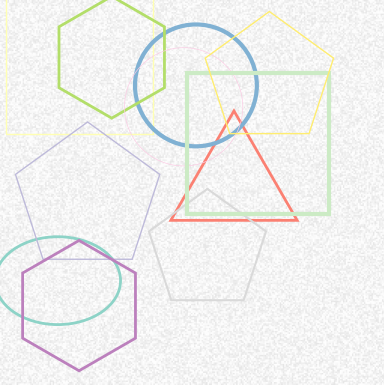[{"shape": "oval", "thickness": 2, "radius": 0.82, "center": [0.15, 0.271]}, {"shape": "square", "thickness": 1, "radius": 0.96, "center": [0.207, 0.842]}, {"shape": "pentagon", "thickness": 1, "radius": 0.99, "center": [0.228, 0.486]}, {"shape": "triangle", "thickness": 2, "radius": 0.95, "center": [0.608, 0.522]}, {"shape": "circle", "thickness": 3, "radius": 0.79, "center": [0.509, 0.778]}, {"shape": "hexagon", "thickness": 2, "radius": 0.79, "center": [0.29, 0.851]}, {"shape": "circle", "thickness": 0.5, "radius": 0.77, "center": [0.477, 0.723]}, {"shape": "pentagon", "thickness": 1.5, "radius": 0.8, "center": [0.539, 0.35]}, {"shape": "hexagon", "thickness": 2, "radius": 0.85, "center": [0.205, 0.206]}, {"shape": "square", "thickness": 3, "radius": 0.92, "center": [0.67, 0.627]}, {"shape": "pentagon", "thickness": 1, "radius": 0.88, "center": [0.7, 0.795]}]